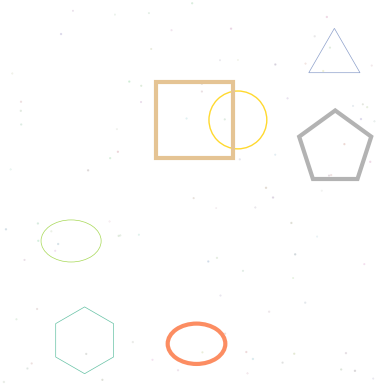[{"shape": "hexagon", "thickness": 0.5, "radius": 0.43, "center": [0.22, 0.116]}, {"shape": "oval", "thickness": 3, "radius": 0.37, "center": [0.51, 0.107]}, {"shape": "triangle", "thickness": 0.5, "radius": 0.38, "center": [0.869, 0.85]}, {"shape": "oval", "thickness": 0.5, "radius": 0.39, "center": [0.185, 0.374]}, {"shape": "circle", "thickness": 1, "radius": 0.38, "center": [0.618, 0.688]}, {"shape": "square", "thickness": 3, "radius": 0.5, "center": [0.505, 0.688]}, {"shape": "pentagon", "thickness": 3, "radius": 0.49, "center": [0.871, 0.615]}]